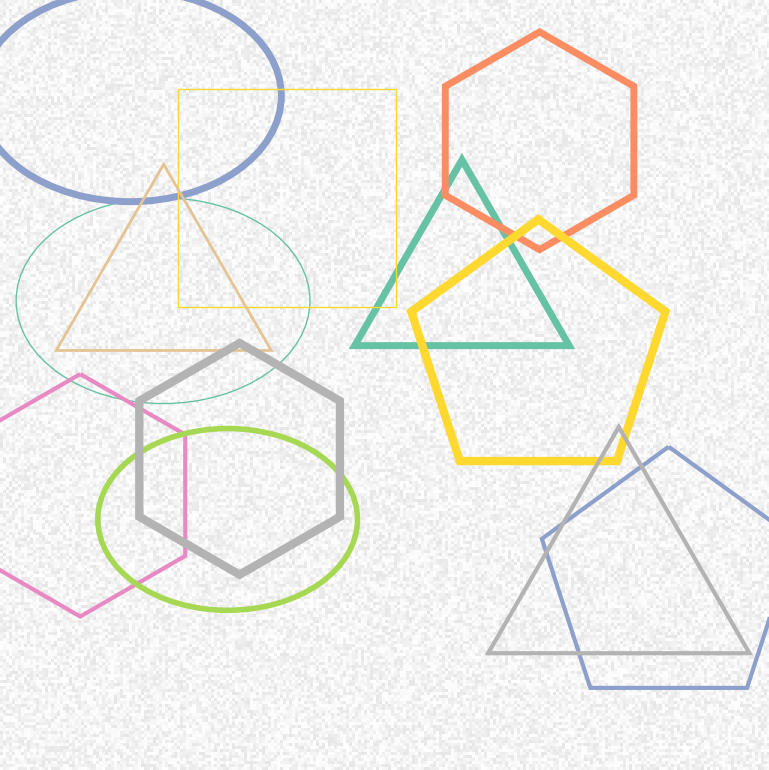[{"shape": "triangle", "thickness": 2.5, "radius": 0.8, "center": [0.6, 0.632]}, {"shape": "oval", "thickness": 0.5, "radius": 0.95, "center": [0.212, 0.609]}, {"shape": "hexagon", "thickness": 2.5, "radius": 0.71, "center": [0.701, 0.817]}, {"shape": "oval", "thickness": 2.5, "radius": 0.98, "center": [0.169, 0.876]}, {"shape": "pentagon", "thickness": 1.5, "radius": 0.87, "center": [0.868, 0.247]}, {"shape": "hexagon", "thickness": 1.5, "radius": 0.79, "center": [0.104, 0.357]}, {"shape": "oval", "thickness": 2, "radius": 0.84, "center": [0.296, 0.325]}, {"shape": "pentagon", "thickness": 3, "radius": 0.87, "center": [0.699, 0.542]}, {"shape": "square", "thickness": 0.5, "radius": 0.71, "center": [0.373, 0.743]}, {"shape": "triangle", "thickness": 1, "radius": 0.81, "center": [0.213, 0.625]}, {"shape": "triangle", "thickness": 1.5, "radius": 0.98, "center": [0.804, 0.25]}, {"shape": "hexagon", "thickness": 3, "radius": 0.75, "center": [0.311, 0.404]}]